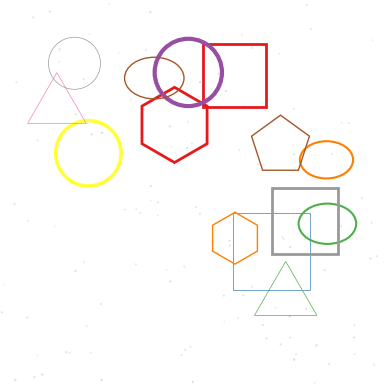[{"shape": "hexagon", "thickness": 2, "radius": 0.49, "center": [0.453, 0.676]}, {"shape": "square", "thickness": 2, "radius": 0.41, "center": [0.609, 0.803]}, {"shape": "square", "thickness": 0.5, "radius": 0.5, "center": [0.705, 0.347]}, {"shape": "oval", "thickness": 1.5, "radius": 0.37, "center": [0.85, 0.419]}, {"shape": "triangle", "thickness": 0.5, "radius": 0.47, "center": [0.742, 0.228]}, {"shape": "circle", "thickness": 3, "radius": 0.44, "center": [0.489, 0.812]}, {"shape": "oval", "thickness": 1.5, "radius": 0.35, "center": [0.848, 0.585]}, {"shape": "hexagon", "thickness": 1, "radius": 0.34, "center": [0.61, 0.381]}, {"shape": "circle", "thickness": 2.5, "radius": 0.42, "center": [0.23, 0.602]}, {"shape": "oval", "thickness": 1, "radius": 0.39, "center": [0.401, 0.797]}, {"shape": "pentagon", "thickness": 1, "radius": 0.4, "center": [0.729, 0.622]}, {"shape": "triangle", "thickness": 0.5, "radius": 0.44, "center": [0.148, 0.723]}, {"shape": "circle", "thickness": 0.5, "radius": 0.34, "center": [0.193, 0.836]}, {"shape": "square", "thickness": 2, "radius": 0.43, "center": [0.792, 0.426]}]